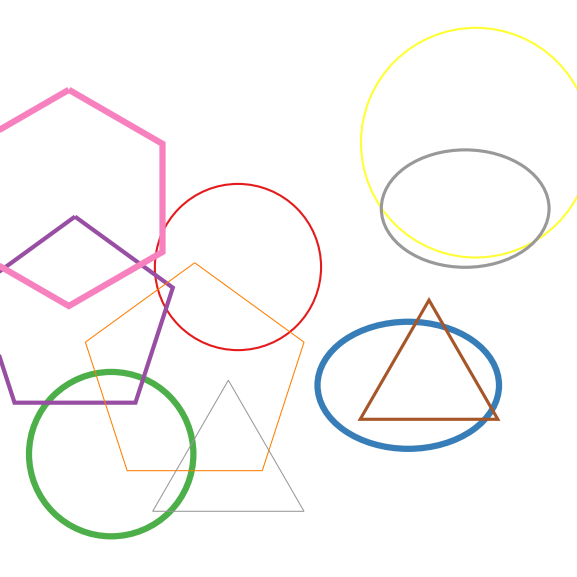[{"shape": "circle", "thickness": 1, "radius": 0.72, "center": [0.412, 0.537]}, {"shape": "oval", "thickness": 3, "radius": 0.79, "center": [0.707, 0.332]}, {"shape": "circle", "thickness": 3, "radius": 0.71, "center": [0.193, 0.213]}, {"shape": "pentagon", "thickness": 2, "radius": 0.89, "center": [0.13, 0.446]}, {"shape": "pentagon", "thickness": 0.5, "radius": 1.0, "center": [0.337, 0.345]}, {"shape": "circle", "thickness": 1, "radius": 0.99, "center": [0.824, 0.752]}, {"shape": "triangle", "thickness": 1.5, "radius": 0.69, "center": [0.743, 0.342]}, {"shape": "hexagon", "thickness": 3, "radius": 0.94, "center": [0.119, 0.656]}, {"shape": "triangle", "thickness": 0.5, "radius": 0.76, "center": [0.395, 0.189]}, {"shape": "oval", "thickness": 1.5, "radius": 0.73, "center": [0.806, 0.638]}]